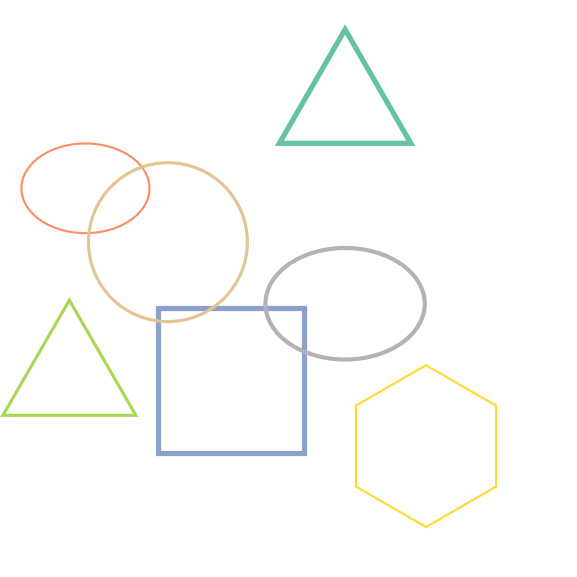[{"shape": "triangle", "thickness": 2.5, "radius": 0.66, "center": [0.598, 0.817]}, {"shape": "oval", "thickness": 1, "radius": 0.55, "center": [0.148, 0.673]}, {"shape": "square", "thickness": 2.5, "radius": 0.63, "center": [0.399, 0.34]}, {"shape": "triangle", "thickness": 1.5, "radius": 0.66, "center": [0.12, 0.346]}, {"shape": "hexagon", "thickness": 1, "radius": 0.7, "center": [0.738, 0.227]}, {"shape": "circle", "thickness": 1.5, "radius": 0.69, "center": [0.291, 0.58]}, {"shape": "oval", "thickness": 2, "radius": 0.69, "center": [0.598, 0.473]}]